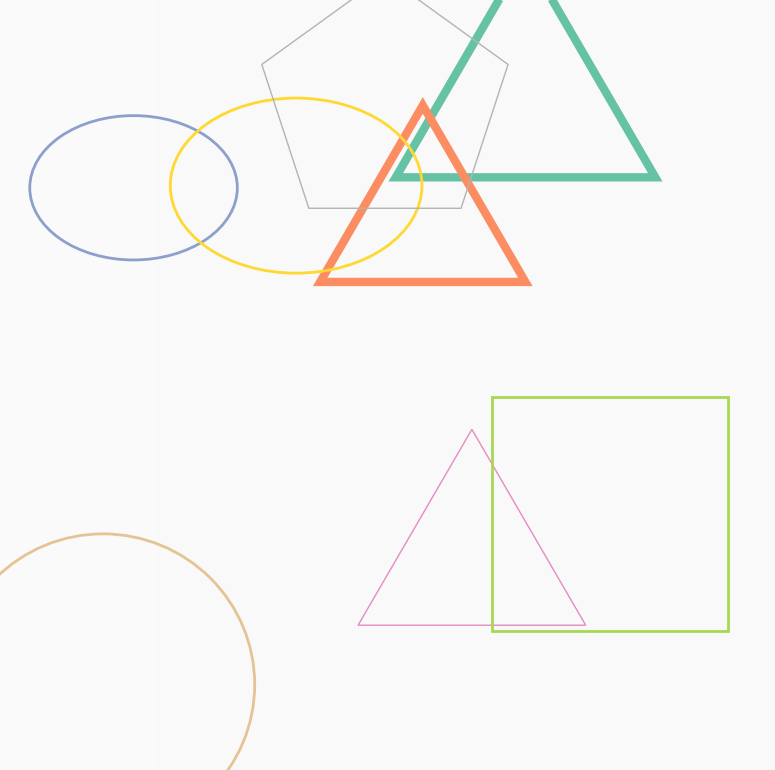[{"shape": "triangle", "thickness": 3, "radius": 0.97, "center": [0.678, 0.866]}, {"shape": "triangle", "thickness": 3, "radius": 0.76, "center": [0.546, 0.71]}, {"shape": "oval", "thickness": 1, "radius": 0.67, "center": [0.172, 0.756]}, {"shape": "triangle", "thickness": 0.5, "radius": 0.85, "center": [0.609, 0.273]}, {"shape": "square", "thickness": 1, "radius": 0.76, "center": [0.787, 0.333]}, {"shape": "oval", "thickness": 1, "radius": 0.81, "center": [0.382, 0.759]}, {"shape": "circle", "thickness": 1, "radius": 0.98, "center": [0.133, 0.111]}, {"shape": "pentagon", "thickness": 0.5, "radius": 0.84, "center": [0.497, 0.865]}]